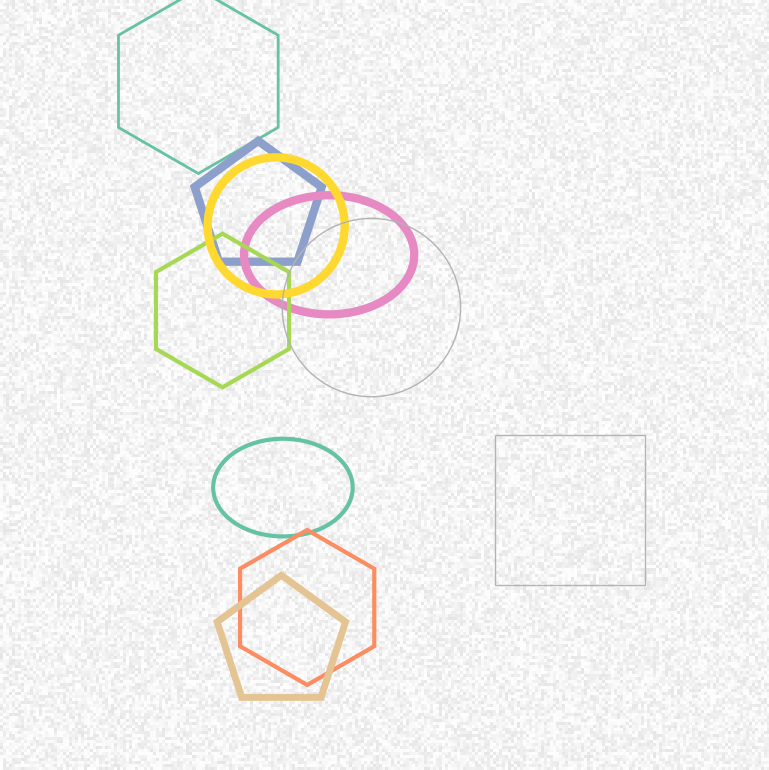[{"shape": "hexagon", "thickness": 1, "radius": 0.6, "center": [0.258, 0.894]}, {"shape": "oval", "thickness": 1.5, "radius": 0.45, "center": [0.367, 0.367]}, {"shape": "hexagon", "thickness": 1.5, "radius": 0.5, "center": [0.399, 0.211]}, {"shape": "pentagon", "thickness": 3, "radius": 0.43, "center": [0.335, 0.73]}, {"shape": "oval", "thickness": 3, "radius": 0.55, "center": [0.427, 0.669]}, {"shape": "hexagon", "thickness": 1.5, "radius": 0.5, "center": [0.289, 0.597]}, {"shape": "circle", "thickness": 3, "radius": 0.45, "center": [0.359, 0.707]}, {"shape": "pentagon", "thickness": 2.5, "radius": 0.44, "center": [0.365, 0.165]}, {"shape": "square", "thickness": 0.5, "radius": 0.49, "center": [0.74, 0.338]}, {"shape": "circle", "thickness": 0.5, "radius": 0.58, "center": [0.482, 0.601]}]